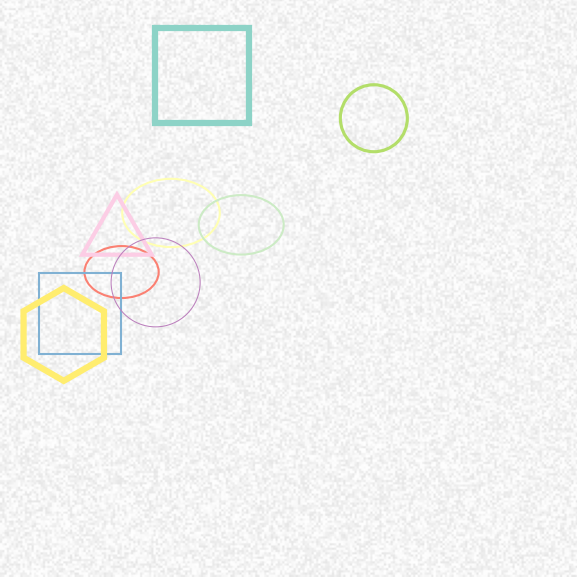[{"shape": "square", "thickness": 3, "radius": 0.41, "center": [0.349, 0.869]}, {"shape": "oval", "thickness": 1, "radius": 0.42, "center": [0.296, 0.63]}, {"shape": "oval", "thickness": 1, "radius": 0.32, "center": [0.211, 0.528]}, {"shape": "square", "thickness": 1, "radius": 0.35, "center": [0.139, 0.456]}, {"shape": "circle", "thickness": 1.5, "radius": 0.29, "center": [0.647, 0.794]}, {"shape": "triangle", "thickness": 2, "radius": 0.35, "center": [0.203, 0.593]}, {"shape": "circle", "thickness": 0.5, "radius": 0.39, "center": [0.269, 0.51]}, {"shape": "oval", "thickness": 1, "radius": 0.37, "center": [0.418, 0.61]}, {"shape": "hexagon", "thickness": 3, "radius": 0.4, "center": [0.11, 0.42]}]